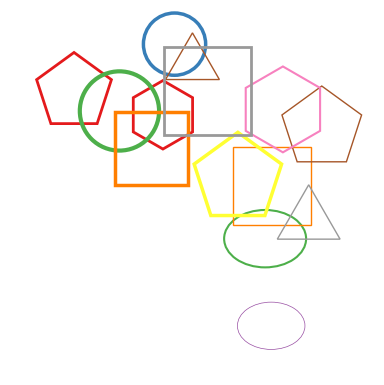[{"shape": "hexagon", "thickness": 2, "radius": 0.44, "center": [0.423, 0.702]}, {"shape": "pentagon", "thickness": 2, "radius": 0.51, "center": [0.192, 0.762]}, {"shape": "circle", "thickness": 2.5, "radius": 0.4, "center": [0.453, 0.885]}, {"shape": "oval", "thickness": 1.5, "radius": 0.53, "center": [0.689, 0.38]}, {"shape": "circle", "thickness": 3, "radius": 0.51, "center": [0.31, 0.712]}, {"shape": "oval", "thickness": 0.5, "radius": 0.44, "center": [0.704, 0.154]}, {"shape": "square", "thickness": 1, "radius": 0.51, "center": [0.706, 0.517]}, {"shape": "square", "thickness": 2.5, "radius": 0.47, "center": [0.393, 0.614]}, {"shape": "pentagon", "thickness": 2.5, "radius": 0.6, "center": [0.618, 0.537]}, {"shape": "pentagon", "thickness": 1, "radius": 0.54, "center": [0.836, 0.668]}, {"shape": "triangle", "thickness": 1, "radius": 0.4, "center": [0.5, 0.834]}, {"shape": "hexagon", "thickness": 1.5, "radius": 0.56, "center": [0.735, 0.716]}, {"shape": "square", "thickness": 2, "radius": 0.57, "center": [0.539, 0.764]}, {"shape": "triangle", "thickness": 1, "radius": 0.47, "center": [0.802, 0.426]}]